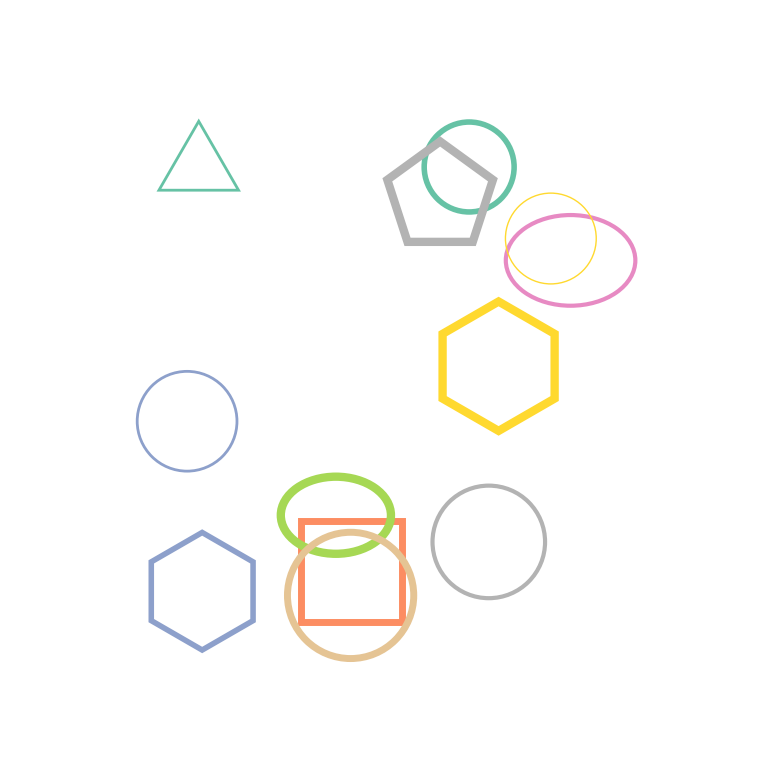[{"shape": "circle", "thickness": 2, "radius": 0.29, "center": [0.609, 0.783]}, {"shape": "triangle", "thickness": 1, "radius": 0.3, "center": [0.258, 0.783]}, {"shape": "square", "thickness": 2.5, "radius": 0.33, "center": [0.456, 0.258]}, {"shape": "circle", "thickness": 1, "radius": 0.32, "center": [0.243, 0.453]}, {"shape": "hexagon", "thickness": 2, "radius": 0.38, "center": [0.263, 0.232]}, {"shape": "oval", "thickness": 1.5, "radius": 0.42, "center": [0.741, 0.662]}, {"shape": "oval", "thickness": 3, "radius": 0.36, "center": [0.436, 0.331]}, {"shape": "circle", "thickness": 0.5, "radius": 0.29, "center": [0.715, 0.69]}, {"shape": "hexagon", "thickness": 3, "radius": 0.42, "center": [0.648, 0.524]}, {"shape": "circle", "thickness": 2.5, "radius": 0.41, "center": [0.455, 0.227]}, {"shape": "circle", "thickness": 1.5, "radius": 0.37, "center": [0.635, 0.296]}, {"shape": "pentagon", "thickness": 3, "radius": 0.36, "center": [0.572, 0.744]}]